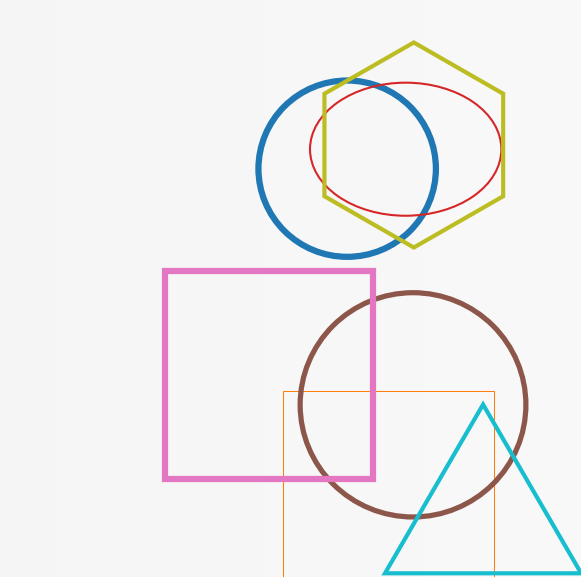[{"shape": "circle", "thickness": 3, "radius": 0.76, "center": [0.597, 0.707]}, {"shape": "square", "thickness": 0.5, "radius": 0.91, "center": [0.668, 0.14]}, {"shape": "oval", "thickness": 1, "radius": 0.82, "center": [0.698, 0.741]}, {"shape": "circle", "thickness": 2.5, "radius": 0.97, "center": [0.711, 0.298]}, {"shape": "square", "thickness": 3, "radius": 0.9, "center": [0.463, 0.35]}, {"shape": "hexagon", "thickness": 2, "radius": 0.89, "center": [0.712, 0.748]}, {"shape": "triangle", "thickness": 2, "radius": 0.97, "center": [0.831, 0.104]}]